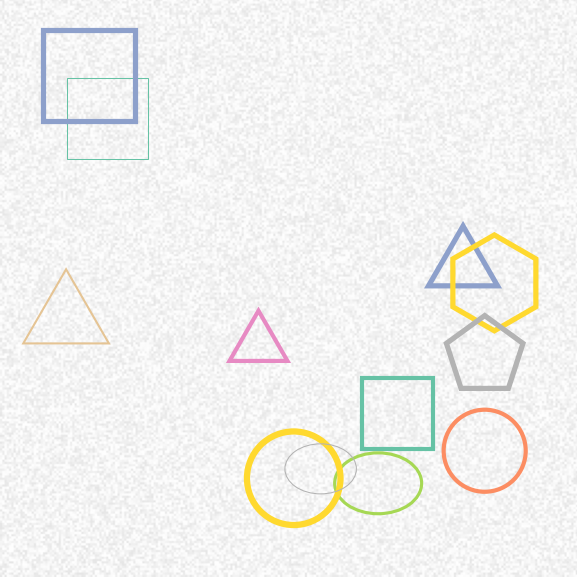[{"shape": "square", "thickness": 0.5, "radius": 0.35, "center": [0.187, 0.794]}, {"shape": "square", "thickness": 2, "radius": 0.31, "center": [0.689, 0.284]}, {"shape": "circle", "thickness": 2, "radius": 0.36, "center": [0.839, 0.219]}, {"shape": "square", "thickness": 2.5, "radius": 0.4, "center": [0.154, 0.869]}, {"shape": "triangle", "thickness": 2.5, "radius": 0.35, "center": [0.802, 0.539]}, {"shape": "triangle", "thickness": 2, "radius": 0.29, "center": [0.448, 0.403]}, {"shape": "oval", "thickness": 1.5, "radius": 0.38, "center": [0.655, 0.162]}, {"shape": "circle", "thickness": 3, "radius": 0.4, "center": [0.509, 0.171]}, {"shape": "hexagon", "thickness": 2.5, "radius": 0.41, "center": [0.856, 0.509]}, {"shape": "triangle", "thickness": 1, "radius": 0.43, "center": [0.114, 0.447]}, {"shape": "oval", "thickness": 0.5, "radius": 0.31, "center": [0.555, 0.187]}, {"shape": "pentagon", "thickness": 2.5, "radius": 0.35, "center": [0.839, 0.383]}]